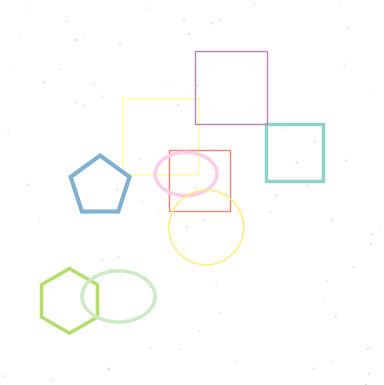[{"shape": "square", "thickness": 2.5, "radius": 0.37, "center": [0.765, 0.603]}, {"shape": "square", "thickness": 1.5, "radius": 0.49, "center": [0.419, 0.644]}, {"shape": "square", "thickness": 1, "radius": 0.4, "center": [0.519, 0.53]}, {"shape": "pentagon", "thickness": 3, "radius": 0.4, "center": [0.26, 0.516]}, {"shape": "hexagon", "thickness": 2.5, "radius": 0.42, "center": [0.18, 0.218]}, {"shape": "oval", "thickness": 2.5, "radius": 0.4, "center": [0.483, 0.548]}, {"shape": "square", "thickness": 1, "radius": 0.47, "center": [0.6, 0.773]}, {"shape": "oval", "thickness": 2.5, "radius": 0.48, "center": [0.308, 0.23]}, {"shape": "circle", "thickness": 1, "radius": 0.49, "center": [0.536, 0.409]}]